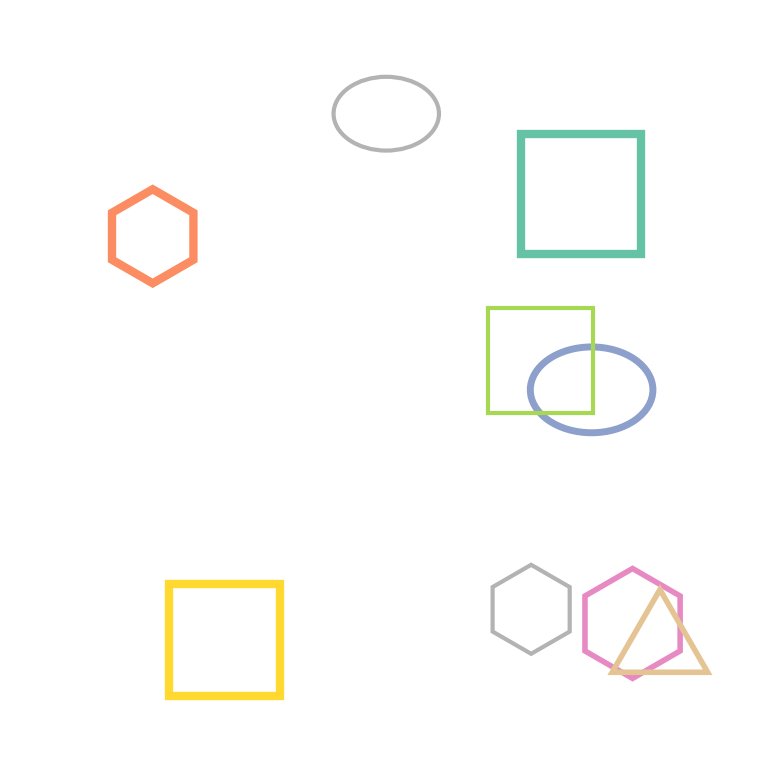[{"shape": "square", "thickness": 3, "radius": 0.39, "center": [0.754, 0.748]}, {"shape": "hexagon", "thickness": 3, "radius": 0.31, "center": [0.198, 0.693]}, {"shape": "oval", "thickness": 2.5, "radius": 0.4, "center": [0.768, 0.494]}, {"shape": "hexagon", "thickness": 2, "radius": 0.36, "center": [0.821, 0.19]}, {"shape": "square", "thickness": 1.5, "radius": 0.34, "center": [0.702, 0.532]}, {"shape": "square", "thickness": 3, "radius": 0.36, "center": [0.291, 0.169]}, {"shape": "triangle", "thickness": 2, "radius": 0.36, "center": [0.857, 0.163]}, {"shape": "hexagon", "thickness": 1.5, "radius": 0.29, "center": [0.69, 0.209]}, {"shape": "oval", "thickness": 1.5, "radius": 0.34, "center": [0.502, 0.852]}]